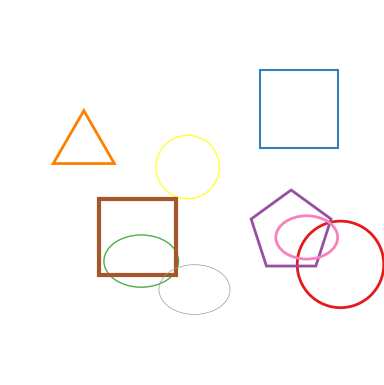[{"shape": "circle", "thickness": 2, "radius": 0.56, "center": [0.884, 0.313]}, {"shape": "square", "thickness": 1.5, "radius": 0.5, "center": [0.776, 0.717]}, {"shape": "oval", "thickness": 1, "radius": 0.48, "center": [0.367, 0.322]}, {"shape": "pentagon", "thickness": 2, "radius": 0.55, "center": [0.756, 0.397]}, {"shape": "triangle", "thickness": 2, "radius": 0.46, "center": [0.218, 0.621]}, {"shape": "circle", "thickness": 1, "radius": 0.41, "center": [0.487, 0.566]}, {"shape": "square", "thickness": 3, "radius": 0.5, "center": [0.358, 0.385]}, {"shape": "oval", "thickness": 2, "radius": 0.4, "center": [0.797, 0.383]}, {"shape": "oval", "thickness": 0.5, "radius": 0.46, "center": [0.505, 0.248]}]